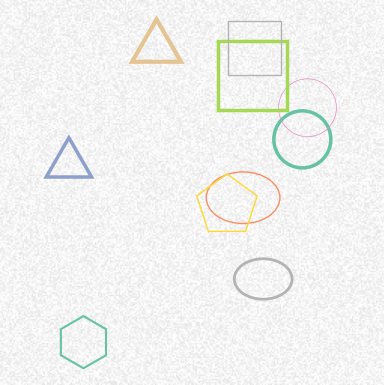[{"shape": "hexagon", "thickness": 1.5, "radius": 0.34, "center": [0.217, 0.111]}, {"shape": "circle", "thickness": 2.5, "radius": 0.37, "center": [0.785, 0.638]}, {"shape": "oval", "thickness": 1, "radius": 0.48, "center": [0.631, 0.486]}, {"shape": "triangle", "thickness": 2.5, "radius": 0.34, "center": [0.179, 0.574]}, {"shape": "circle", "thickness": 0.5, "radius": 0.38, "center": [0.799, 0.72]}, {"shape": "square", "thickness": 2.5, "radius": 0.45, "center": [0.657, 0.804]}, {"shape": "pentagon", "thickness": 1, "radius": 0.41, "center": [0.59, 0.466]}, {"shape": "triangle", "thickness": 3, "radius": 0.37, "center": [0.407, 0.876]}, {"shape": "oval", "thickness": 2, "radius": 0.38, "center": [0.684, 0.275]}, {"shape": "square", "thickness": 1, "radius": 0.35, "center": [0.661, 0.874]}]